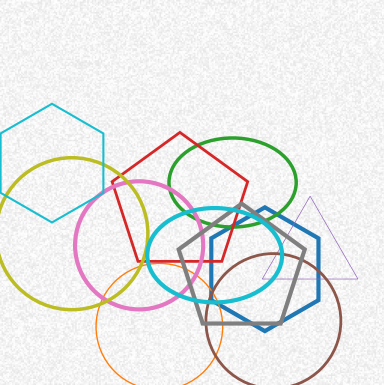[{"shape": "hexagon", "thickness": 3, "radius": 0.8, "center": [0.688, 0.301]}, {"shape": "circle", "thickness": 1, "radius": 0.82, "center": [0.414, 0.152]}, {"shape": "oval", "thickness": 2.5, "radius": 0.83, "center": [0.604, 0.526]}, {"shape": "pentagon", "thickness": 2, "radius": 0.93, "center": [0.467, 0.471]}, {"shape": "triangle", "thickness": 0.5, "radius": 0.72, "center": [0.805, 0.347]}, {"shape": "circle", "thickness": 2, "radius": 0.88, "center": [0.71, 0.166]}, {"shape": "circle", "thickness": 3, "radius": 0.83, "center": [0.361, 0.363]}, {"shape": "pentagon", "thickness": 3, "radius": 0.86, "center": [0.628, 0.299]}, {"shape": "circle", "thickness": 2.5, "radius": 0.99, "center": [0.187, 0.393]}, {"shape": "oval", "thickness": 3, "radius": 0.88, "center": [0.558, 0.337]}, {"shape": "hexagon", "thickness": 1.5, "radius": 0.77, "center": [0.135, 0.576]}]